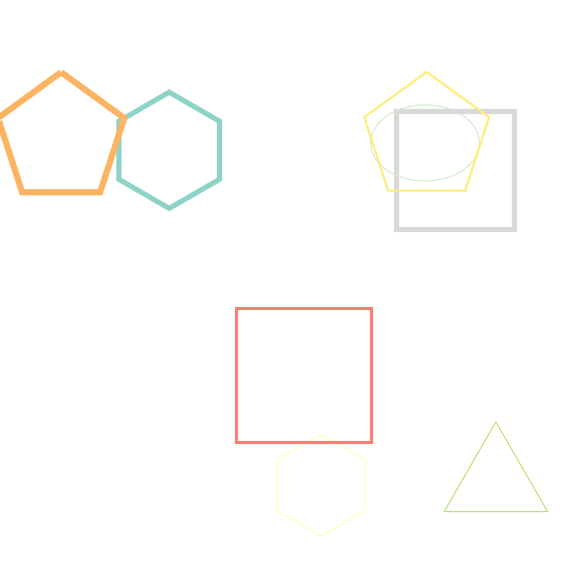[{"shape": "hexagon", "thickness": 2.5, "radius": 0.5, "center": [0.293, 0.739]}, {"shape": "hexagon", "thickness": 0.5, "radius": 0.44, "center": [0.556, 0.159]}, {"shape": "square", "thickness": 1.5, "radius": 0.58, "center": [0.526, 0.35]}, {"shape": "pentagon", "thickness": 3, "radius": 0.57, "center": [0.106, 0.759]}, {"shape": "triangle", "thickness": 0.5, "radius": 0.52, "center": [0.859, 0.165]}, {"shape": "square", "thickness": 2.5, "radius": 0.51, "center": [0.789, 0.704]}, {"shape": "oval", "thickness": 0.5, "radius": 0.47, "center": [0.736, 0.752]}, {"shape": "pentagon", "thickness": 1, "radius": 0.57, "center": [0.739, 0.761]}]